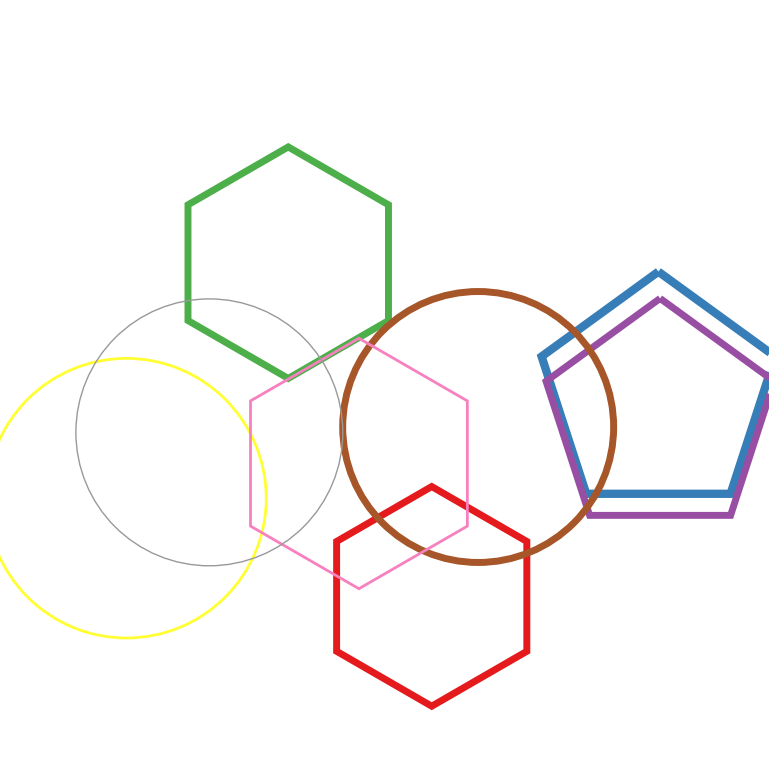[{"shape": "hexagon", "thickness": 2.5, "radius": 0.71, "center": [0.561, 0.225]}, {"shape": "pentagon", "thickness": 3, "radius": 0.8, "center": [0.855, 0.488]}, {"shape": "hexagon", "thickness": 2.5, "radius": 0.75, "center": [0.374, 0.659]}, {"shape": "pentagon", "thickness": 2.5, "radius": 0.78, "center": [0.857, 0.457]}, {"shape": "circle", "thickness": 1, "radius": 0.91, "center": [0.164, 0.353]}, {"shape": "circle", "thickness": 2.5, "radius": 0.88, "center": [0.621, 0.445]}, {"shape": "hexagon", "thickness": 1, "radius": 0.81, "center": [0.466, 0.398]}, {"shape": "circle", "thickness": 0.5, "radius": 0.87, "center": [0.272, 0.439]}]